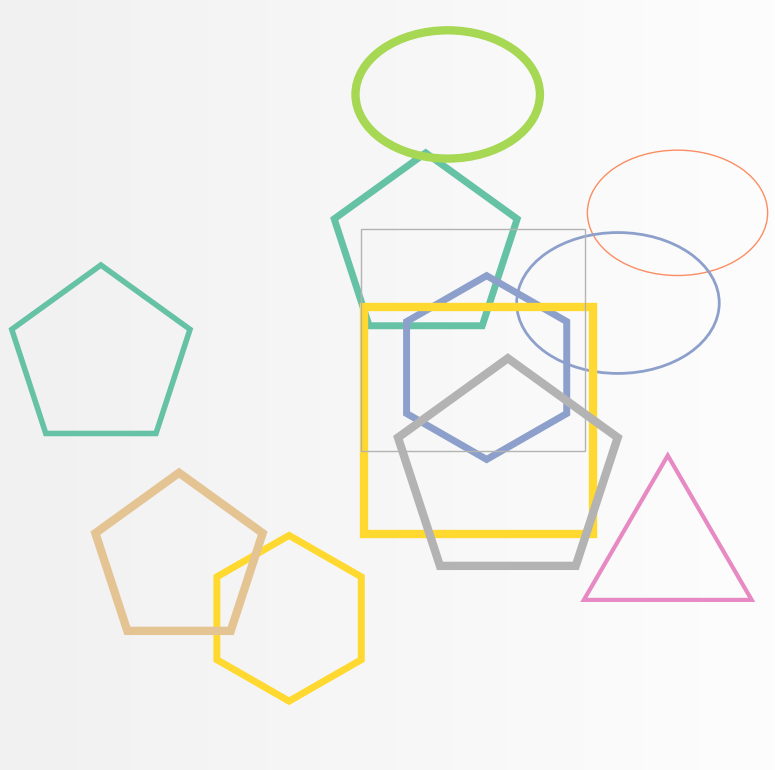[{"shape": "pentagon", "thickness": 2, "radius": 0.6, "center": [0.13, 0.535]}, {"shape": "pentagon", "thickness": 2.5, "radius": 0.62, "center": [0.549, 0.677]}, {"shape": "oval", "thickness": 0.5, "radius": 0.58, "center": [0.874, 0.724]}, {"shape": "hexagon", "thickness": 2.5, "radius": 0.6, "center": [0.628, 0.523]}, {"shape": "oval", "thickness": 1, "radius": 0.65, "center": [0.797, 0.607]}, {"shape": "triangle", "thickness": 1.5, "radius": 0.63, "center": [0.862, 0.283]}, {"shape": "oval", "thickness": 3, "radius": 0.59, "center": [0.578, 0.877]}, {"shape": "hexagon", "thickness": 2.5, "radius": 0.54, "center": [0.373, 0.197]}, {"shape": "square", "thickness": 3, "radius": 0.74, "center": [0.618, 0.454]}, {"shape": "pentagon", "thickness": 3, "radius": 0.57, "center": [0.231, 0.273]}, {"shape": "pentagon", "thickness": 3, "radius": 0.75, "center": [0.655, 0.386]}, {"shape": "square", "thickness": 0.5, "radius": 0.72, "center": [0.61, 0.559]}]